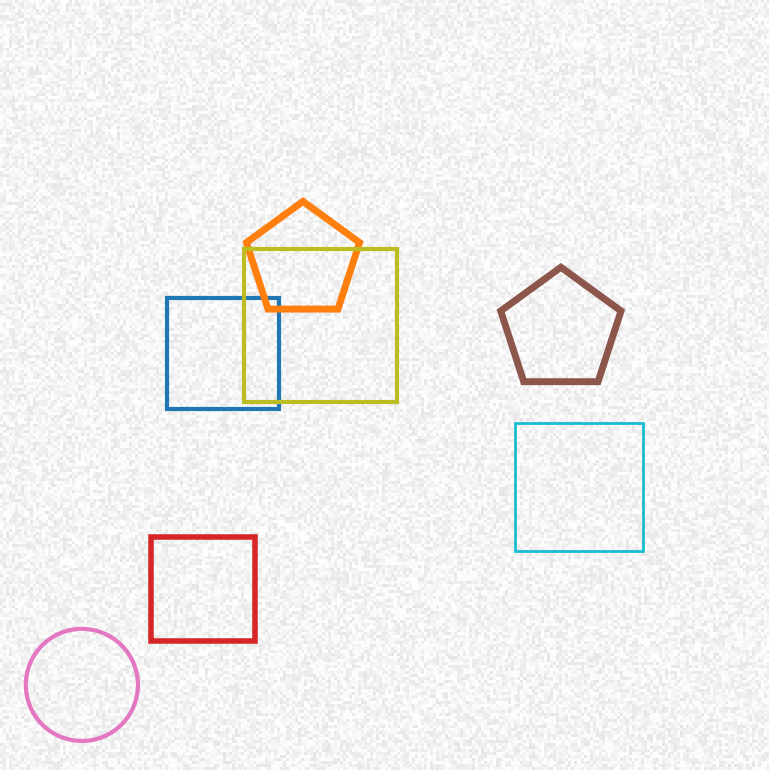[{"shape": "square", "thickness": 1.5, "radius": 0.36, "center": [0.29, 0.541]}, {"shape": "pentagon", "thickness": 2.5, "radius": 0.39, "center": [0.393, 0.661]}, {"shape": "square", "thickness": 2, "radius": 0.34, "center": [0.264, 0.235]}, {"shape": "pentagon", "thickness": 2.5, "radius": 0.41, "center": [0.728, 0.571]}, {"shape": "circle", "thickness": 1.5, "radius": 0.36, "center": [0.106, 0.111]}, {"shape": "square", "thickness": 1.5, "radius": 0.5, "center": [0.416, 0.578]}, {"shape": "square", "thickness": 1, "radius": 0.42, "center": [0.752, 0.368]}]